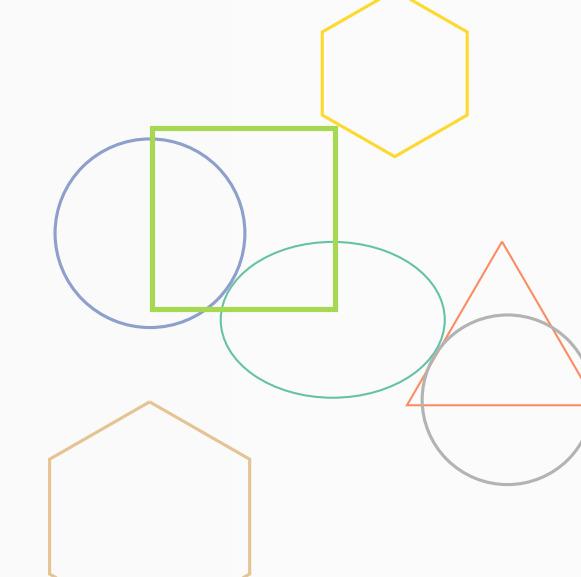[{"shape": "oval", "thickness": 1, "radius": 0.96, "center": [0.572, 0.445]}, {"shape": "triangle", "thickness": 1, "radius": 0.94, "center": [0.864, 0.392]}, {"shape": "circle", "thickness": 1.5, "radius": 0.82, "center": [0.258, 0.595]}, {"shape": "square", "thickness": 2.5, "radius": 0.79, "center": [0.419, 0.621]}, {"shape": "hexagon", "thickness": 1.5, "radius": 0.72, "center": [0.679, 0.872]}, {"shape": "hexagon", "thickness": 1.5, "radius": 0.99, "center": [0.257, 0.105]}, {"shape": "circle", "thickness": 1.5, "radius": 0.73, "center": [0.873, 0.307]}]